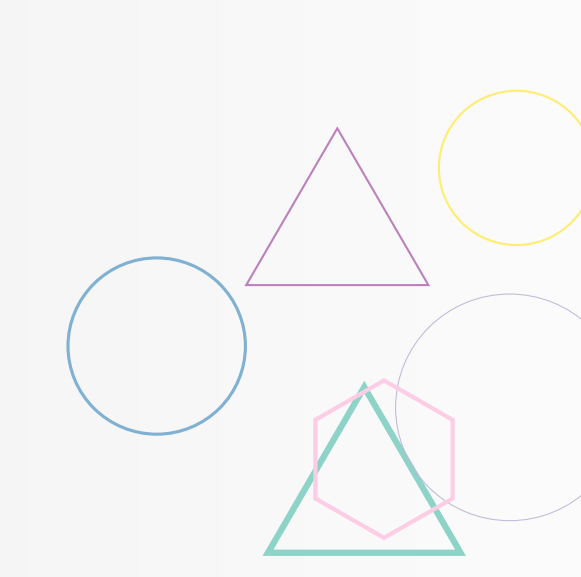[{"shape": "triangle", "thickness": 3, "radius": 0.96, "center": [0.627, 0.138]}, {"shape": "circle", "thickness": 0.5, "radius": 0.98, "center": [0.877, 0.294]}, {"shape": "circle", "thickness": 1.5, "radius": 0.76, "center": [0.27, 0.4]}, {"shape": "hexagon", "thickness": 2, "radius": 0.68, "center": [0.661, 0.204]}, {"shape": "triangle", "thickness": 1, "radius": 0.9, "center": [0.58, 0.596]}, {"shape": "circle", "thickness": 1, "radius": 0.67, "center": [0.889, 0.708]}]